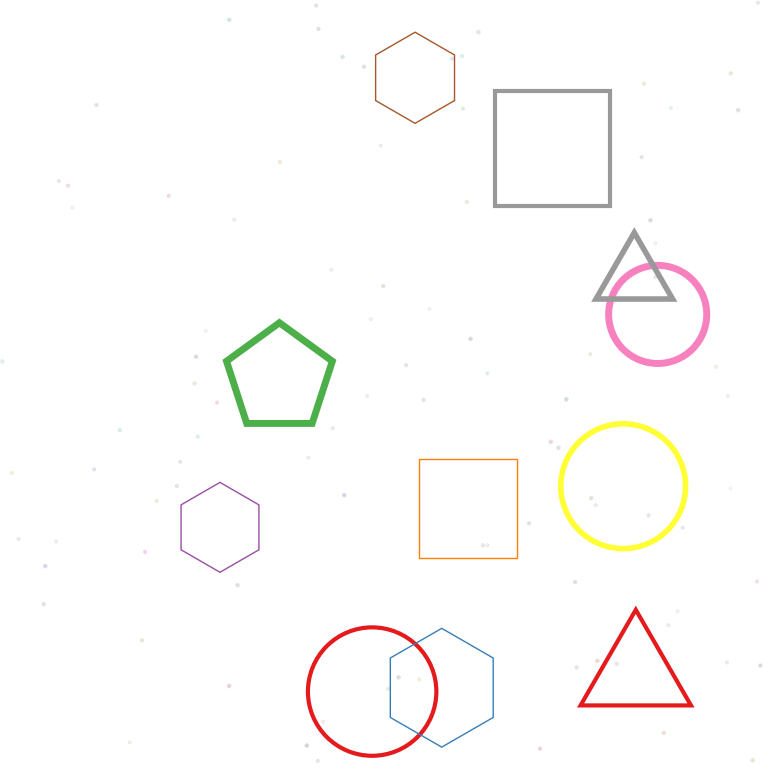[{"shape": "circle", "thickness": 1.5, "radius": 0.42, "center": [0.483, 0.102]}, {"shape": "triangle", "thickness": 1.5, "radius": 0.41, "center": [0.826, 0.125]}, {"shape": "hexagon", "thickness": 0.5, "radius": 0.39, "center": [0.574, 0.107]}, {"shape": "pentagon", "thickness": 2.5, "radius": 0.36, "center": [0.363, 0.509]}, {"shape": "hexagon", "thickness": 0.5, "radius": 0.29, "center": [0.286, 0.315]}, {"shape": "square", "thickness": 0.5, "radius": 0.32, "center": [0.608, 0.34]}, {"shape": "circle", "thickness": 2, "radius": 0.41, "center": [0.809, 0.369]}, {"shape": "hexagon", "thickness": 0.5, "radius": 0.3, "center": [0.539, 0.899]}, {"shape": "circle", "thickness": 2.5, "radius": 0.32, "center": [0.854, 0.592]}, {"shape": "square", "thickness": 1.5, "radius": 0.37, "center": [0.718, 0.807]}, {"shape": "triangle", "thickness": 2, "radius": 0.29, "center": [0.824, 0.64]}]